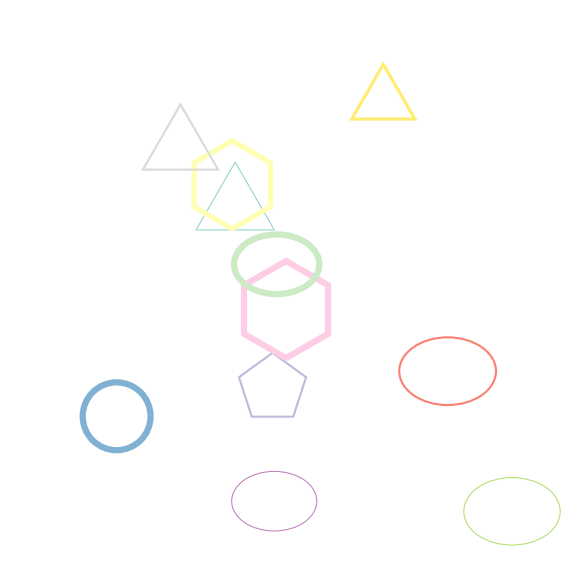[{"shape": "triangle", "thickness": 0.5, "radius": 0.39, "center": [0.407, 0.64]}, {"shape": "hexagon", "thickness": 2.5, "radius": 0.38, "center": [0.402, 0.679]}, {"shape": "pentagon", "thickness": 1, "radius": 0.31, "center": [0.472, 0.327]}, {"shape": "oval", "thickness": 1, "radius": 0.42, "center": [0.775, 0.356]}, {"shape": "circle", "thickness": 3, "radius": 0.29, "center": [0.202, 0.278]}, {"shape": "oval", "thickness": 0.5, "radius": 0.42, "center": [0.887, 0.114]}, {"shape": "hexagon", "thickness": 3, "radius": 0.42, "center": [0.495, 0.463]}, {"shape": "triangle", "thickness": 1, "radius": 0.38, "center": [0.313, 0.743]}, {"shape": "oval", "thickness": 0.5, "radius": 0.37, "center": [0.475, 0.131]}, {"shape": "oval", "thickness": 3, "radius": 0.37, "center": [0.479, 0.541]}, {"shape": "triangle", "thickness": 1.5, "radius": 0.32, "center": [0.664, 0.825]}]